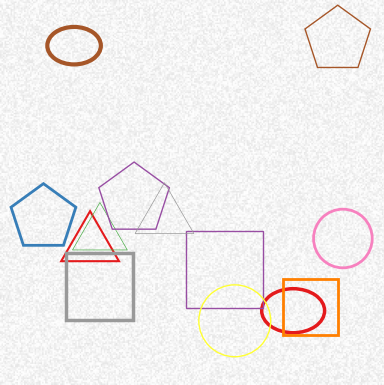[{"shape": "triangle", "thickness": 1.5, "radius": 0.43, "center": [0.234, 0.365]}, {"shape": "oval", "thickness": 2.5, "radius": 0.41, "center": [0.761, 0.193]}, {"shape": "pentagon", "thickness": 2, "radius": 0.44, "center": [0.113, 0.434]}, {"shape": "triangle", "thickness": 0.5, "radius": 0.41, "center": [0.259, 0.392]}, {"shape": "pentagon", "thickness": 1, "radius": 0.48, "center": [0.348, 0.483]}, {"shape": "square", "thickness": 1, "radius": 0.5, "center": [0.583, 0.3]}, {"shape": "square", "thickness": 2, "radius": 0.36, "center": [0.808, 0.203]}, {"shape": "circle", "thickness": 1, "radius": 0.47, "center": [0.61, 0.167]}, {"shape": "oval", "thickness": 3, "radius": 0.35, "center": [0.192, 0.881]}, {"shape": "pentagon", "thickness": 1, "radius": 0.45, "center": [0.877, 0.897]}, {"shape": "circle", "thickness": 2, "radius": 0.38, "center": [0.891, 0.38]}, {"shape": "square", "thickness": 2.5, "radius": 0.44, "center": [0.258, 0.256]}, {"shape": "triangle", "thickness": 0.5, "radius": 0.44, "center": [0.427, 0.437]}]